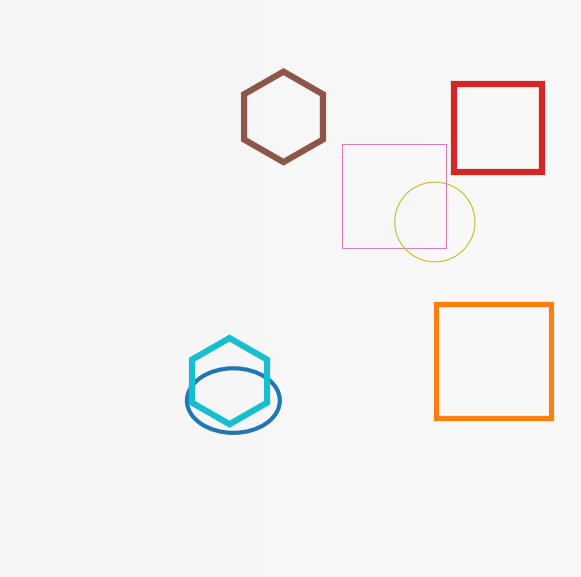[{"shape": "oval", "thickness": 2, "radius": 0.4, "center": [0.402, 0.305]}, {"shape": "square", "thickness": 2.5, "radius": 0.5, "center": [0.85, 0.374]}, {"shape": "square", "thickness": 3, "radius": 0.38, "center": [0.857, 0.777]}, {"shape": "hexagon", "thickness": 3, "radius": 0.39, "center": [0.488, 0.797]}, {"shape": "square", "thickness": 0.5, "radius": 0.45, "center": [0.678, 0.66]}, {"shape": "circle", "thickness": 0.5, "radius": 0.34, "center": [0.748, 0.615]}, {"shape": "hexagon", "thickness": 3, "radius": 0.37, "center": [0.395, 0.339]}]